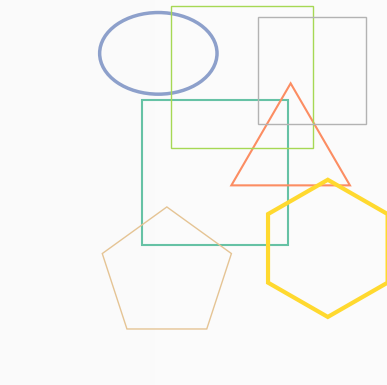[{"shape": "square", "thickness": 1.5, "radius": 0.94, "center": [0.556, 0.551]}, {"shape": "triangle", "thickness": 1.5, "radius": 0.88, "center": [0.75, 0.607]}, {"shape": "oval", "thickness": 2.5, "radius": 0.76, "center": [0.409, 0.861]}, {"shape": "square", "thickness": 1, "radius": 0.92, "center": [0.624, 0.799]}, {"shape": "hexagon", "thickness": 3, "radius": 0.89, "center": [0.846, 0.355]}, {"shape": "pentagon", "thickness": 1, "radius": 0.88, "center": [0.431, 0.287]}, {"shape": "square", "thickness": 1, "radius": 0.7, "center": [0.805, 0.817]}]